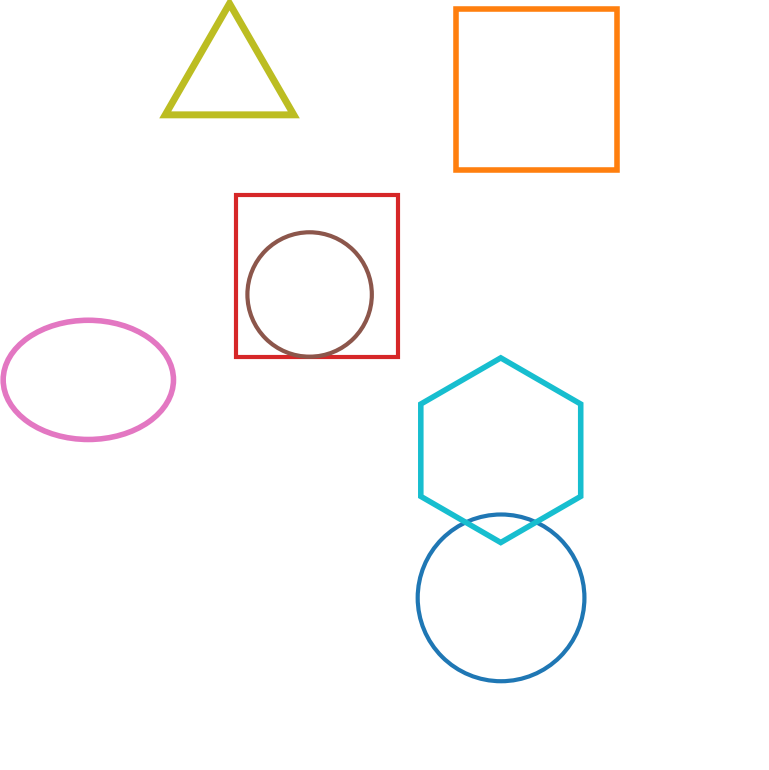[{"shape": "circle", "thickness": 1.5, "radius": 0.54, "center": [0.651, 0.224]}, {"shape": "square", "thickness": 2, "radius": 0.52, "center": [0.697, 0.884]}, {"shape": "square", "thickness": 1.5, "radius": 0.53, "center": [0.411, 0.642]}, {"shape": "circle", "thickness": 1.5, "radius": 0.4, "center": [0.402, 0.618]}, {"shape": "oval", "thickness": 2, "radius": 0.55, "center": [0.115, 0.507]}, {"shape": "triangle", "thickness": 2.5, "radius": 0.48, "center": [0.298, 0.899]}, {"shape": "hexagon", "thickness": 2, "radius": 0.6, "center": [0.65, 0.415]}]